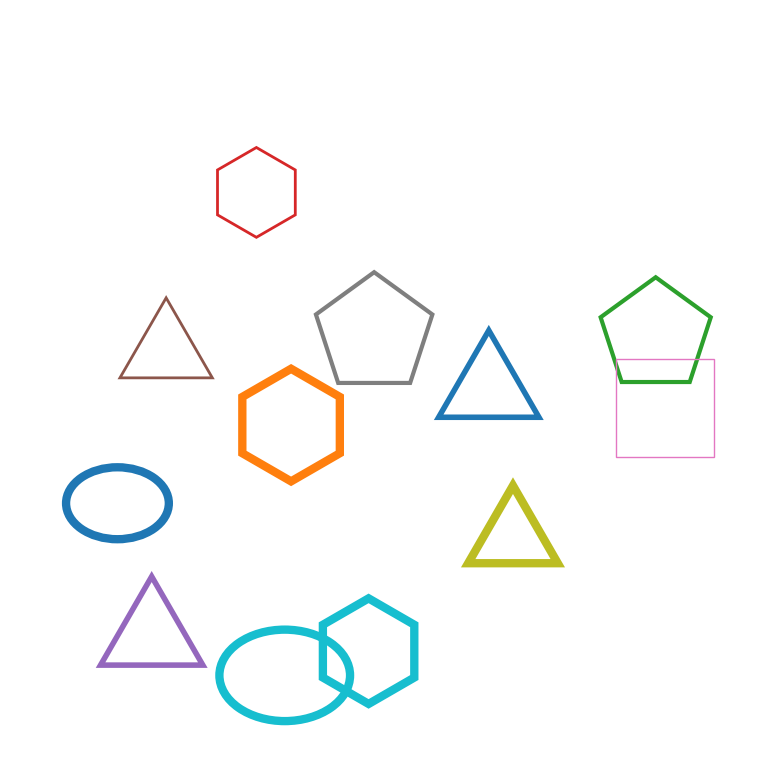[{"shape": "triangle", "thickness": 2, "radius": 0.38, "center": [0.635, 0.496]}, {"shape": "oval", "thickness": 3, "radius": 0.33, "center": [0.153, 0.346]}, {"shape": "hexagon", "thickness": 3, "radius": 0.37, "center": [0.378, 0.448]}, {"shape": "pentagon", "thickness": 1.5, "radius": 0.38, "center": [0.852, 0.565]}, {"shape": "hexagon", "thickness": 1, "radius": 0.29, "center": [0.333, 0.75]}, {"shape": "triangle", "thickness": 2, "radius": 0.38, "center": [0.197, 0.175]}, {"shape": "triangle", "thickness": 1, "radius": 0.35, "center": [0.216, 0.544]}, {"shape": "square", "thickness": 0.5, "radius": 0.32, "center": [0.864, 0.47]}, {"shape": "pentagon", "thickness": 1.5, "radius": 0.4, "center": [0.486, 0.567]}, {"shape": "triangle", "thickness": 3, "radius": 0.34, "center": [0.666, 0.302]}, {"shape": "hexagon", "thickness": 3, "radius": 0.34, "center": [0.479, 0.154]}, {"shape": "oval", "thickness": 3, "radius": 0.42, "center": [0.37, 0.123]}]